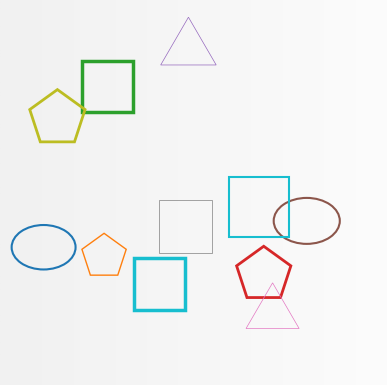[{"shape": "oval", "thickness": 1.5, "radius": 0.41, "center": [0.113, 0.358]}, {"shape": "pentagon", "thickness": 1, "radius": 0.3, "center": [0.269, 0.334]}, {"shape": "square", "thickness": 2.5, "radius": 0.33, "center": [0.277, 0.775]}, {"shape": "pentagon", "thickness": 2, "radius": 0.37, "center": [0.681, 0.287]}, {"shape": "triangle", "thickness": 0.5, "radius": 0.41, "center": [0.486, 0.873]}, {"shape": "oval", "thickness": 1.5, "radius": 0.43, "center": [0.792, 0.426]}, {"shape": "triangle", "thickness": 0.5, "radius": 0.4, "center": [0.703, 0.186]}, {"shape": "square", "thickness": 0.5, "radius": 0.34, "center": [0.478, 0.412]}, {"shape": "pentagon", "thickness": 2, "radius": 0.38, "center": [0.148, 0.692]}, {"shape": "square", "thickness": 1.5, "radius": 0.39, "center": [0.669, 0.462]}, {"shape": "square", "thickness": 2.5, "radius": 0.33, "center": [0.411, 0.262]}]